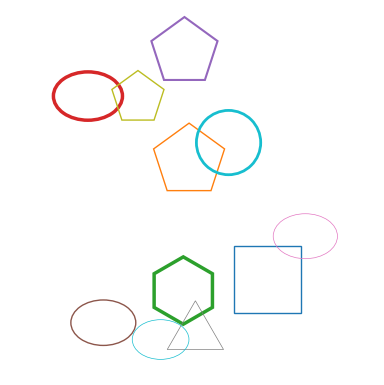[{"shape": "square", "thickness": 1, "radius": 0.43, "center": [0.694, 0.275]}, {"shape": "pentagon", "thickness": 1, "radius": 0.48, "center": [0.491, 0.583]}, {"shape": "hexagon", "thickness": 2.5, "radius": 0.44, "center": [0.476, 0.245]}, {"shape": "oval", "thickness": 2.5, "radius": 0.45, "center": [0.228, 0.751]}, {"shape": "pentagon", "thickness": 1.5, "radius": 0.45, "center": [0.479, 0.865]}, {"shape": "oval", "thickness": 1, "radius": 0.42, "center": [0.268, 0.162]}, {"shape": "oval", "thickness": 0.5, "radius": 0.42, "center": [0.793, 0.386]}, {"shape": "triangle", "thickness": 0.5, "radius": 0.42, "center": [0.507, 0.134]}, {"shape": "pentagon", "thickness": 1, "radius": 0.36, "center": [0.358, 0.746]}, {"shape": "circle", "thickness": 2, "radius": 0.42, "center": [0.594, 0.63]}, {"shape": "oval", "thickness": 0.5, "radius": 0.37, "center": [0.417, 0.118]}]